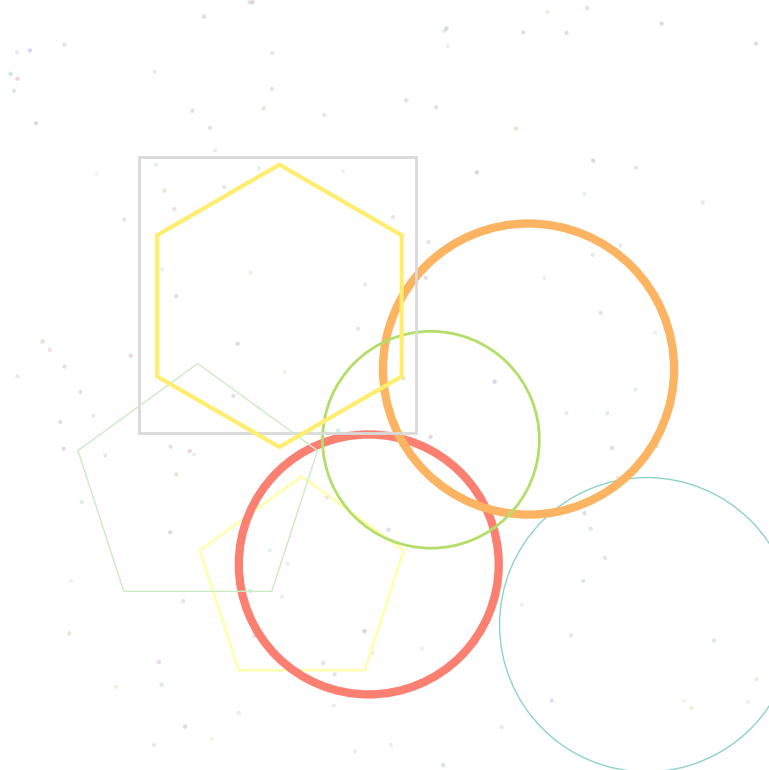[{"shape": "circle", "thickness": 0.5, "radius": 0.96, "center": [0.84, 0.189]}, {"shape": "pentagon", "thickness": 1, "radius": 0.7, "center": [0.392, 0.242]}, {"shape": "circle", "thickness": 3, "radius": 0.84, "center": [0.479, 0.267]}, {"shape": "circle", "thickness": 3, "radius": 0.95, "center": [0.686, 0.521]}, {"shape": "circle", "thickness": 1, "radius": 0.7, "center": [0.56, 0.429]}, {"shape": "square", "thickness": 1, "radius": 0.9, "center": [0.36, 0.617]}, {"shape": "pentagon", "thickness": 0.5, "radius": 0.82, "center": [0.257, 0.364]}, {"shape": "hexagon", "thickness": 1.5, "radius": 0.92, "center": [0.363, 0.603]}]